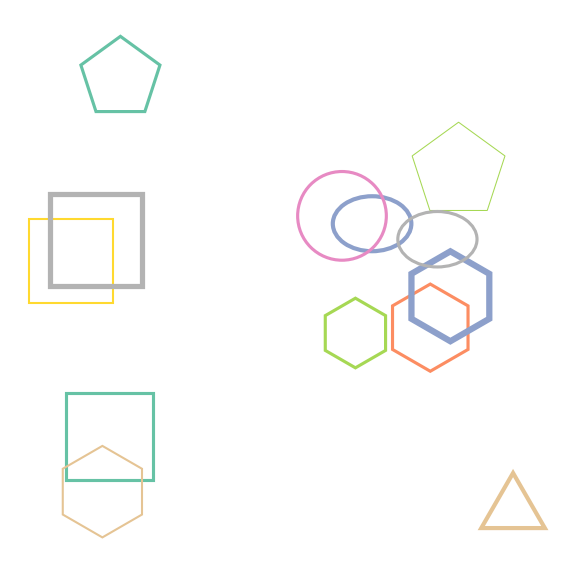[{"shape": "square", "thickness": 1.5, "radius": 0.37, "center": [0.19, 0.243]}, {"shape": "pentagon", "thickness": 1.5, "radius": 0.36, "center": [0.209, 0.864]}, {"shape": "hexagon", "thickness": 1.5, "radius": 0.38, "center": [0.745, 0.432]}, {"shape": "oval", "thickness": 2, "radius": 0.34, "center": [0.644, 0.612]}, {"shape": "hexagon", "thickness": 3, "radius": 0.39, "center": [0.78, 0.486]}, {"shape": "circle", "thickness": 1.5, "radius": 0.38, "center": [0.592, 0.625]}, {"shape": "pentagon", "thickness": 0.5, "radius": 0.42, "center": [0.794, 0.703]}, {"shape": "hexagon", "thickness": 1.5, "radius": 0.3, "center": [0.615, 0.422]}, {"shape": "square", "thickness": 1, "radius": 0.36, "center": [0.123, 0.547]}, {"shape": "triangle", "thickness": 2, "radius": 0.32, "center": [0.888, 0.116]}, {"shape": "hexagon", "thickness": 1, "radius": 0.4, "center": [0.177, 0.148]}, {"shape": "square", "thickness": 2.5, "radius": 0.4, "center": [0.167, 0.584]}, {"shape": "oval", "thickness": 1.5, "radius": 0.34, "center": [0.757, 0.585]}]